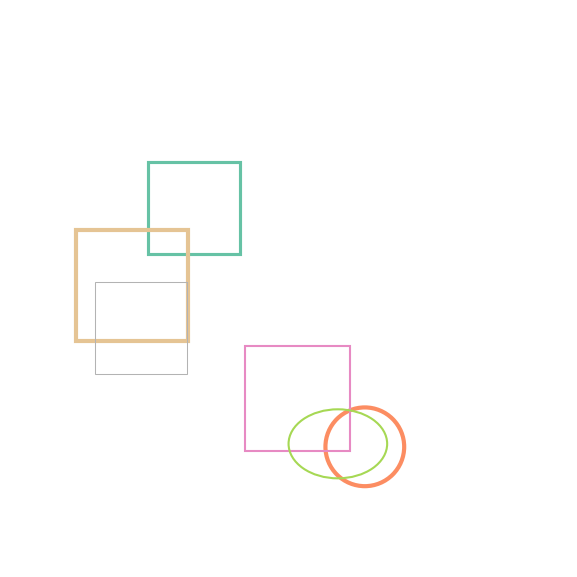[{"shape": "square", "thickness": 1.5, "radius": 0.4, "center": [0.337, 0.639]}, {"shape": "circle", "thickness": 2, "radius": 0.34, "center": [0.632, 0.225]}, {"shape": "square", "thickness": 1, "radius": 0.45, "center": [0.516, 0.31]}, {"shape": "oval", "thickness": 1, "radius": 0.43, "center": [0.585, 0.231]}, {"shape": "square", "thickness": 2, "radius": 0.48, "center": [0.229, 0.505]}, {"shape": "square", "thickness": 0.5, "radius": 0.4, "center": [0.244, 0.431]}]